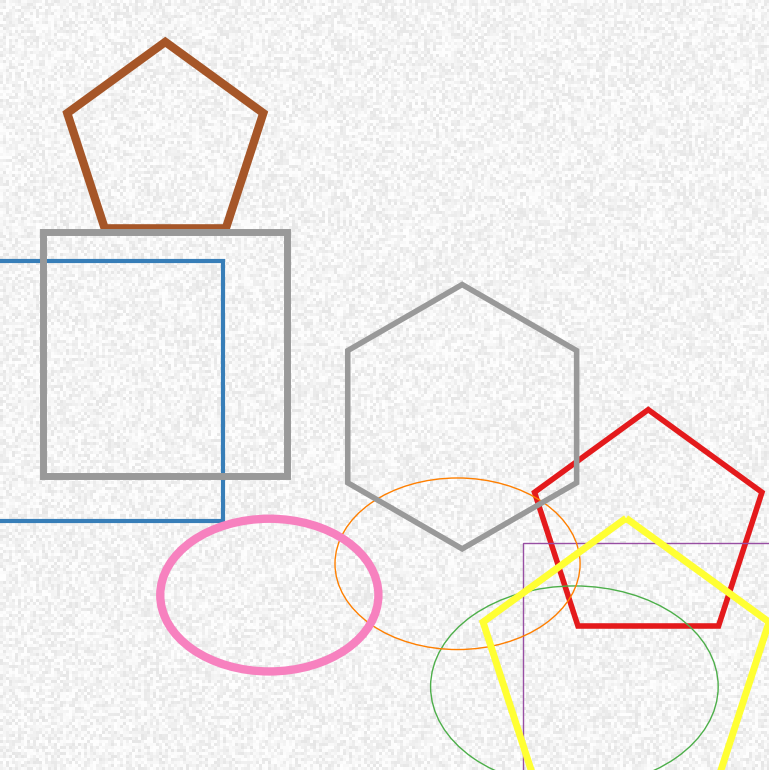[{"shape": "pentagon", "thickness": 2, "radius": 0.78, "center": [0.842, 0.313]}, {"shape": "square", "thickness": 1.5, "radius": 0.84, "center": [0.121, 0.492]}, {"shape": "oval", "thickness": 0.5, "radius": 0.93, "center": [0.746, 0.108]}, {"shape": "square", "thickness": 0.5, "radius": 0.94, "center": [0.867, 0.108]}, {"shape": "oval", "thickness": 0.5, "radius": 0.8, "center": [0.594, 0.268]}, {"shape": "pentagon", "thickness": 2.5, "radius": 0.98, "center": [0.813, 0.132]}, {"shape": "pentagon", "thickness": 3, "radius": 0.67, "center": [0.215, 0.812]}, {"shape": "oval", "thickness": 3, "radius": 0.71, "center": [0.35, 0.227]}, {"shape": "hexagon", "thickness": 2, "radius": 0.86, "center": [0.6, 0.459]}, {"shape": "square", "thickness": 2.5, "radius": 0.79, "center": [0.214, 0.541]}]